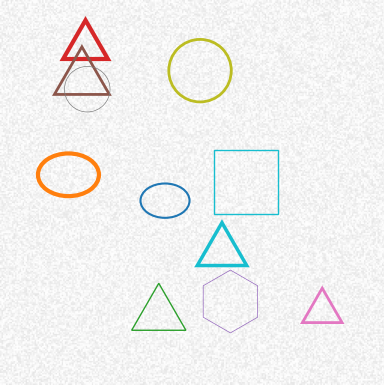[{"shape": "oval", "thickness": 1.5, "radius": 0.32, "center": [0.429, 0.479]}, {"shape": "oval", "thickness": 3, "radius": 0.4, "center": [0.178, 0.546]}, {"shape": "triangle", "thickness": 1, "radius": 0.41, "center": [0.412, 0.183]}, {"shape": "triangle", "thickness": 3, "radius": 0.34, "center": [0.222, 0.88]}, {"shape": "hexagon", "thickness": 0.5, "radius": 0.41, "center": [0.598, 0.217]}, {"shape": "triangle", "thickness": 2, "radius": 0.41, "center": [0.213, 0.796]}, {"shape": "triangle", "thickness": 2, "radius": 0.3, "center": [0.837, 0.192]}, {"shape": "circle", "thickness": 0.5, "radius": 0.3, "center": [0.227, 0.768]}, {"shape": "circle", "thickness": 2, "radius": 0.41, "center": [0.52, 0.816]}, {"shape": "triangle", "thickness": 2.5, "radius": 0.37, "center": [0.577, 0.347]}, {"shape": "square", "thickness": 1, "radius": 0.42, "center": [0.64, 0.528]}]